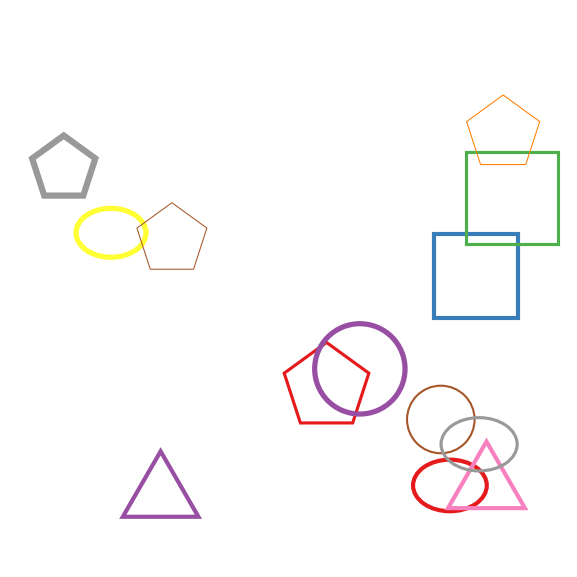[{"shape": "pentagon", "thickness": 1.5, "radius": 0.39, "center": [0.565, 0.329]}, {"shape": "oval", "thickness": 2, "radius": 0.32, "center": [0.779, 0.159]}, {"shape": "square", "thickness": 2, "radius": 0.37, "center": [0.824, 0.521]}, {"shape": "square", "thickness": 1.5, "radius": 0.4, "center": [0.886, 0.657]}, {"shape": "circle", "thickness": 2.5, "radius": 0.39, "center": [0.623, 0.36]}, {"shape": "triangle", "thickness": 2, "radius": 0.38, "center": [0.278, 0.142]}, {"shape": "pentagon", "thickness": 0.5, "radius": 0.33, "center": [0.871, 0.768]}, {"shape": "oval", "thickness": 2.5, "radius": 0.3, "center": [0.192, 0.596]}, {"shape": "circle", "thickness": 1, "radius": 0.29, "center": [0.763, 0.273]}, {"shape": "pentagon", "thickness": 0.5, "radius": 0.32, "center": [0.298, 0.584]}, {"shape": "triangle", "thickness": 2, "radius": 0.38, "center": [0.842, 0.158]}, {"shape": "pentagon", "thickness": 3, "radius": 0.29, "center": [0.11, 0.707]}, {"shape": "oval", "thickness": 1.5, "radius": 0.33, "center": [0.83, 0.23]}]